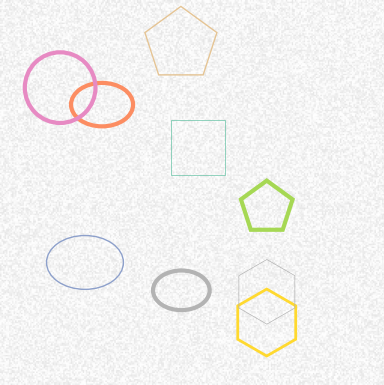[{"shape": "square", "thickness": 0.5, "radius": 0.35, "center": [0.515, 0.617]}, {"shape": "oval", "thickness": 3, "radius": 0.4, "center": [0.265, 0.728]}, {"shape": "oval", "thickness": 1, "radius": 0.5, "center": [0.221, 0.318]}, {"shape": "circle", "thickness": 3, "radius": 0.46, "center": [0.156, 0.772]}, {"shape": "pentagon", "thickness": 3, "radius": 0.35, "center": [0.693, 0.46]}, {"shape": "hexagon", "thickness": 2, "radius": 0.43, "center": [0.693, 0.162]}, {"shape": "pentagon", "thickness": 1, "radius": 0.49, "center": [0.47, 0.885]}, {"shape": "oval", "thickness": 3, "radius": 0.37, "center": [0.471, 0.246]}, {"shape": "hexagon", "thickness": 0.5, "radius": 0.42, "center": [0.693, 0.242]}]